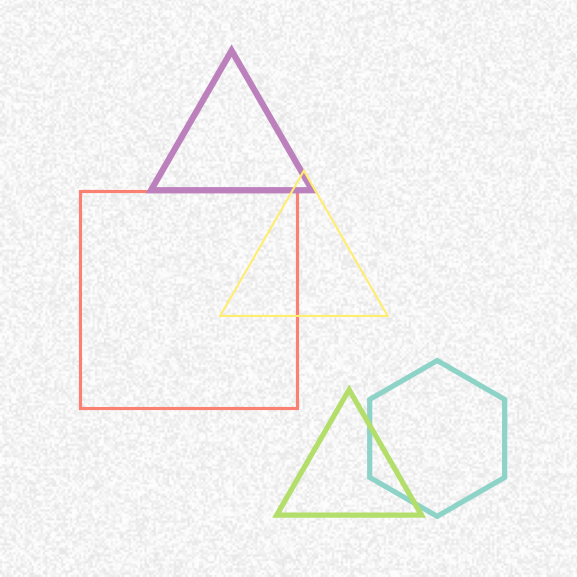[{"shape": "hexagon", "thickness": 2.5, "radius": 0.67, "center": [0.757, 0.24]}, {"shape": "square", "thickness": 1.5, "radius": 0.94, "center": [0.327, 0.481]}, {"shape": "triangle", "thickness": 2.5, "radius": 0.72, "center": [0.605, 0.18]}, {"shape": "triangle", "thickness": 3, "radius": 0.81, "center": [0.401, 0.75]}, {"shape": "triangle", "thickness": 1, "radius": 0.84, "center": [0.526, 0.536]}]